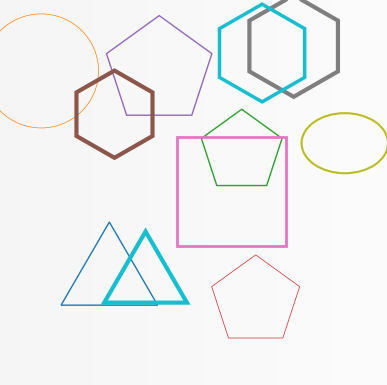[{"shape": "triangle", "thickness": 1, "radius": 0.72, "center": [0.282, 0.279]}, {"shape": "circle", "thickness": 0.5, "radius": 0.74, "center": [0.106, 0.816]}, {"shape": "pentagon", "thickness": 1, "radius": 0.55, "center": [0.624, 0.607]}, {"shape": "pentagon", "thickness": 0.5, "radius": 0.6, "center": [0.66, 0.219]}, {"shape": "pentagon", "thickness": 1, "radius": 0.72, "center": [0.411, 0.816]}, {"shape": "hexagon", "thickness": 3, "radius": 0.57, "center": [0.295, 0.703]}, {"shape": "square", "thickness": 2, "radius": 0.71, "center": [0.598, 0.502]}, {"shape": "hexagon", "thickness": 3, "radius": 0.66, "center": [0.758, 0.88]}, {"shape": "oval", "thickness": 1.5, "radius": 0.56, "center": [0.89, 0.628]}, {"shape": "triangle", "thickness": 3, "radius": 0.62, "center": [0.376, 0.276]}, {"shape": "hexagon", "thickness": 2.5, "radius": 0.63, "center": [0.676, 0.862]}]